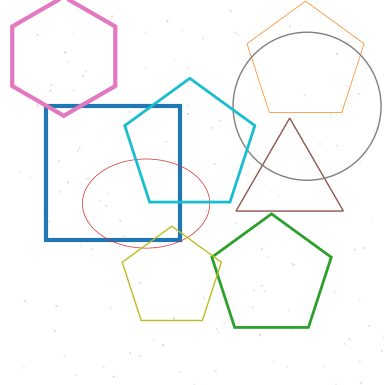[{"shape": "square", "thickness": 3, "radius": 0.87, "center": [0.294, 0.552]}, {"shape": "pentagon", "thickness": 0.5, "radius": 0.8, "center": [0.794, 0.837]}, {"shape": "pentagon", "thickness": 2, "radius": 0.82, "center": [0.705, 0.281]}, {"shape": "oval", "thickness": 0.5, "radius": 0.83, "center": [0.379, 0.471]}, {"shape": "triangle", "thickness": 1, "radius": 0.8, "center": [0.752, 0.532]}, {"shape": "hexagon", "thickness": 3, "radius": 0.77, "center": [0.166, 0.854]}, {"shape": "circle", "thickness": 1, "radius": 0.96, "center": [0.798, 0.724]}, {"shape": "pentagon", "thickness": 1, "radius": 0.68, "center": [0.446, 0.277]}, {"shape": "pentagon", "thickness": 2, "radius": 0.89, "center": [0.493, 0.619]}]